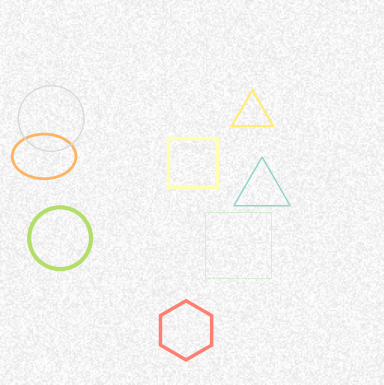[{"shape": "triangle", "thickness": 1, "radius": 0.42, "center": [0.681, 0.508]}, {"shape": "square", "thickness": 2.5, "radius": 0.32, "center": [0.499, 0.578]}, {"shape": "hexagon", "thickness": 2.5, "radius": 0.38, "center": [0.483, 0.142]}, {"shape": "oval", "thickness": 2, "radius": 0.41, "center": [0.115, 0.594]}, {"shape": "circle", "thickness": 3, "radius": 0.4, "center": [0.156, 0.381]}, {"shape": "circle", "thickness": 1, "radius": 0.43, "center": [0.133, 0.692]}, {"shape": "square", "thickness": 0.5, "radius": 0.43, "center": [0.618, 0.363]}, {"shape": "triangle", "thickness": 1.5, "radius": 0.31, "center": [0.656, 0.704]}]